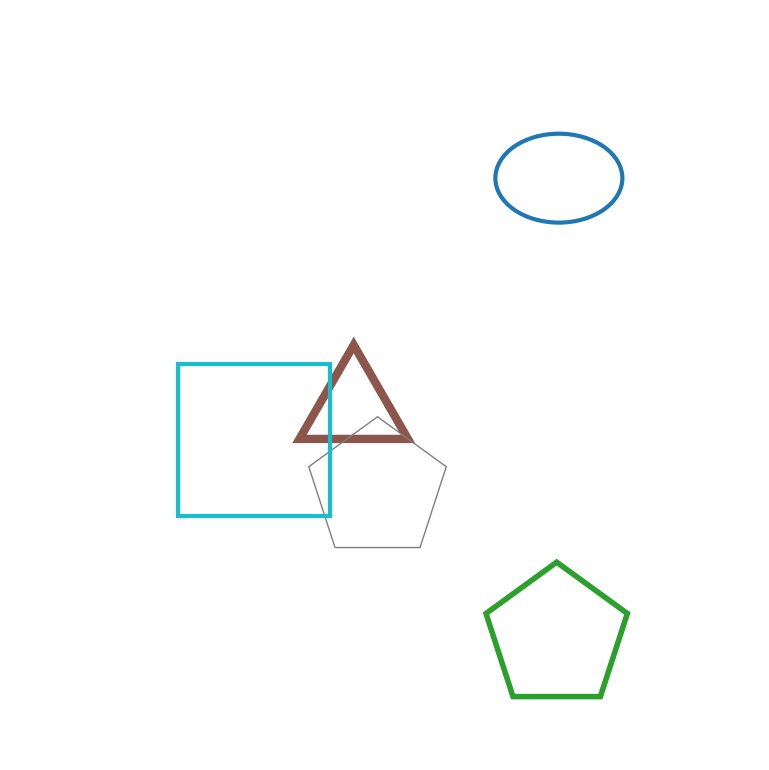[{"shape": "oval", "thickness": 1.5, "radius": 0.41, "center": [0.726, 0.769]}, {"shape": "pentagon", "thickness": 2, "radius": 0.48, "center": [0.723, 0.173]}, {"shape": "triangle", "thickness": 3, "radius": 0.41, "center": [0.459, 0.471]}, {"shape": "pentagon", "thickness": 0.5, "radius": 0.47, "center": [0.49, 0.365]}, {"shape": "square", "thickness": 1.5, "radius": 0.49, "center": [0.33, 0.428]}]